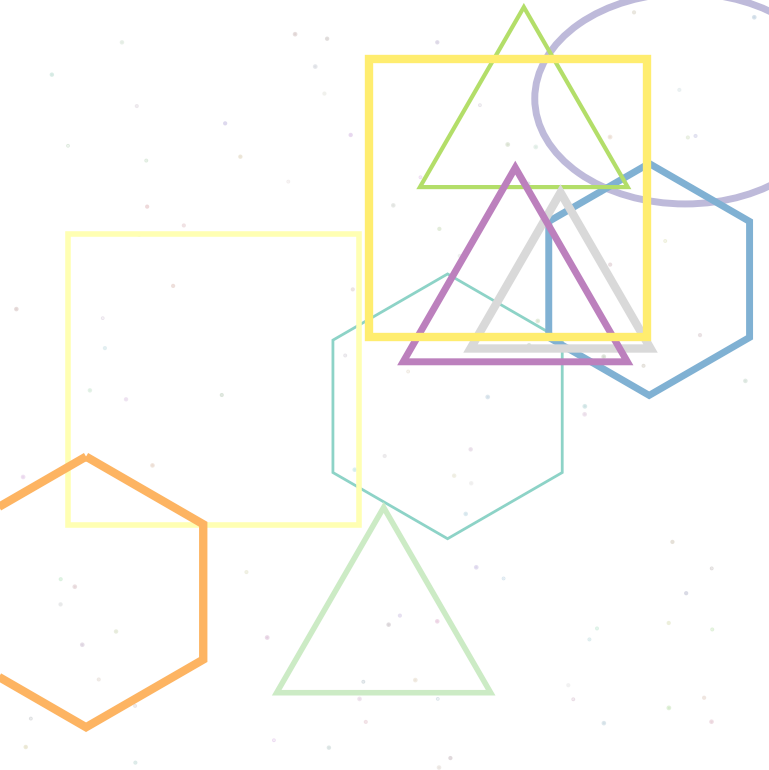[{"shape": "hexagon", "thickness": 1, "radius": 0.86, "center": [0.581, 0.472]}, {"shape": "square", "thickness": 2, "radius": 0.94, "center": [0.277, 0.508]}, {"shape": "oval", "thickness": 2.5, "radius": 0.98, "center": [0.89, 0.872]}, {"shape": "hexagon", "thickness": 2.5, "radius": 0.75, "center": [0.843, 0.637]}, {"shape": "hexagon", "thickness": 3, "radius": 0.88, "center": [0.112, 0.231]}, {"shape": "triangle", "thickness": 1.5, "radius": 0.78, "center": [0.68, 0.835]}, {"shape": "triangle", "thickness": 3, "radius": 0.68, "center": [0.728, 0.615]}, {"shape": "triangle", "thickness": 2.5, "radius": 0.84, "center": [0.669, 0.614]}, {"shape": "triangle", "thickness": 2, "radius": 0.8, "center": [0.498, 0.181]}, {"shape": "square", "thickness": 3, "radius": 0.9, "center": [0.659, 0.743]}]